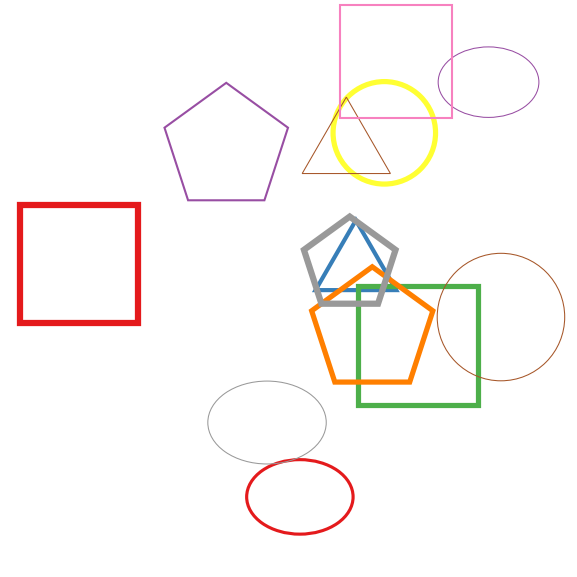[{"shape": "square", "thickness": 3, "radius": 0.51, "center": [0.137, 0.542]}, {"shape": "oval", "thickness": 1.5, "radius": 0.46, "center": [0.519, 0.139]}, {"shape": "triangle", "thickness": 2, "radius": 0.4, "center": [0.616, 0.537]}, {"shape": "square", "thickness": 2.5, "radius": 0.52, "center": [0.724, 0.401]}, {"shape": "pentagon", "thickness": 1, "radius": 0.56, "center": [0.392, 0.743]}, {"shape": "oval", "thickness": 0.5, "radius": 0.44, "center": [0.846, 0.857]}, {"shape": "pentagon", "thickness": 2.5, "radius": 0.55, "center": [0.645, 0.427]}, {"shape": "circle", "thickness": 2.5, "radius": 0.44, "center": [0.665, 0.769]}, {"shape": "triangle", "thickness": 0.5, "radius": 0.44, "center": [0.6, 0.743]}, {"shape": "circle", "thickness": 0.5, "radius": 0.55, "center": [0.867, 0.45]}, {"shape": "square", "thickness": 1, "radius": 0.49, "center": [0.686, 0.893]}, {"shape": "pentagon", "thickness": 3, "radius": 0.42, "center": [0.606, 0.541]}, {"shape": "oval", "thickness": 0.5, "radius": 0.51, "center": [0.462, 0.267]}]